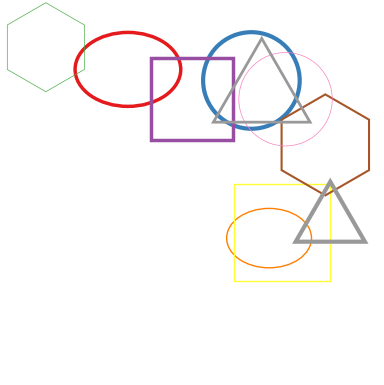[{"shape": "oval", "thickness": 2.5, "radius": 0.69, "center": [0.332, 0.82]}, {"shape": "circle", "thickness": 3, "radius": 0.63, "center": [0.653, 0.791]}, {"shape": "hexagon", "thickness": 0.5, "radius": 0.58, "center": [0.119, 0.877]}, {"shape": "square", "thickness": 2.5, "radius": 0.53, "center": [0.5, 0.743]}, {"shape": "oval", "thickness": 1, "radius": 0.55, "center": [0.699, 0.382]}, {"shape": "square", "thickness": 1, "radius": 0.63, "center": [0.733, 0.396]}, {"shape": "hexagon", "thickness": 1.5, "radius": 0.66, "center": [0.845, 0.624]}, {"shape": "circle", "thickness": 0.5, "radius": 0.61, "center": [0.742, 0.742]}, {"shape": "triangle", "thickness": 2, "radius": 0.72, "center": [0.68, 0.755]}, {"shape": "triangle", "thickness": 3, "radius": 0.52, "center": [0.858, 0.424]}]